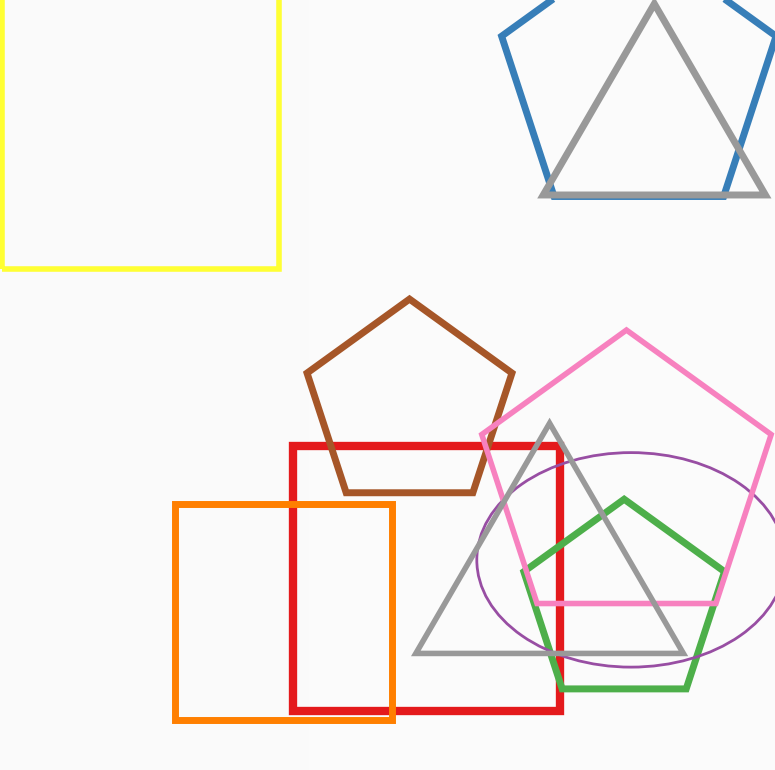[{"shape": "square", "thickness": 3, "radius": 0.86, "center": [0.55, 0.249]}, {"shape": "pentagon", "thickness": 2.5, "radius": 0.93, "center": [0.824, 0.895]}, {"shape": "pentagon", "thickness": 2.5, "radius": 0.68, "center": [0.805, 0.215]}, {"shape": "oval", "thickness": 1, "radius": 0.99, "center": [0.814, 0.273]}, {"shape": "square", "thickness": 2.5, "radius": 0.7, "center": [0.366, 0.205]}, {"shape": "square", "thickness": 2, "radius": 0.89, "center": [0.181, 0.829]}, {"shape": "pentagon", "thickness": 2.5, "radius": 0.7, "center": [0.528, 0.473]}, {"shape": "pentagon", "thickness": 2, "radius": 0.98, "center": [0.808, 0.375]}, {"shape": "triangle", "thickness": 2.5, "radius": 0.83, "center": [0.844, 0.83]}, {"shape": "triangle", "thickness": 2, "radius": 1.0, "center": [0.709, 0.251]}]